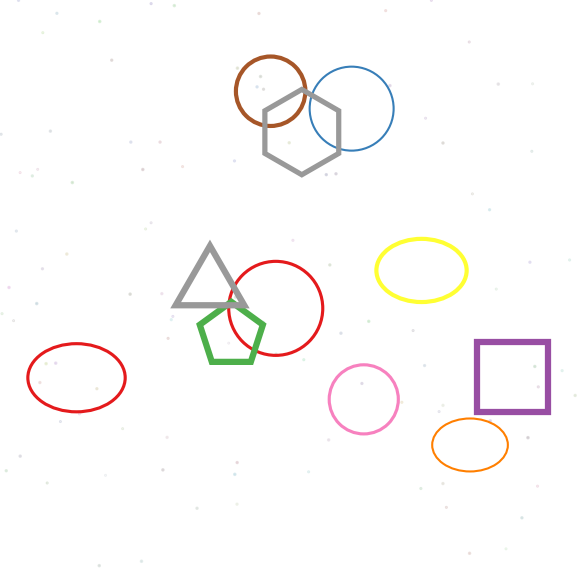[{"shape": "oval", "thickness": 1.5, "radius": 0.42, "center": [0.133, 0.345]}, {"shape": "circle", "thickness": 1.5, "radius": 0.41, "center": [0.477, 0.465]}, {"shape": "circle", "thickness": 1, "radius": 0.36, "center": [0.609, 0.811]}, {"shape": "pentagon", "thickness": 3, "radius": 0.29, "center": [0.401, 0.419]}, {"shape": "square", "thickness": 3, "radius": 0.3, "center": [0.888, 0.346]}, {"shape": "oval", "thickness": 1, "radius": 0.33, "center": [0.814, 0.229]}, {"shape": "oval", "thickness": 2, "radius": 0.39, "center": [0.73, 0.531]}, {"shape": "circle", "thickness": 2, "radius": 0.3, "center": [0.469, 0.841]}, {"shape": "circle", "thickness": 1.5, "radius": 0.3, "center": [0.63, 0.308]}, {"shape": "hexagon", "thickness": 2.5, "radius": 0.37, "center": [0.523, 0.77]}, {"shape": "triangle", "thickness": 3, "radius": 0.34, "center": [0.364, 0.505]}]